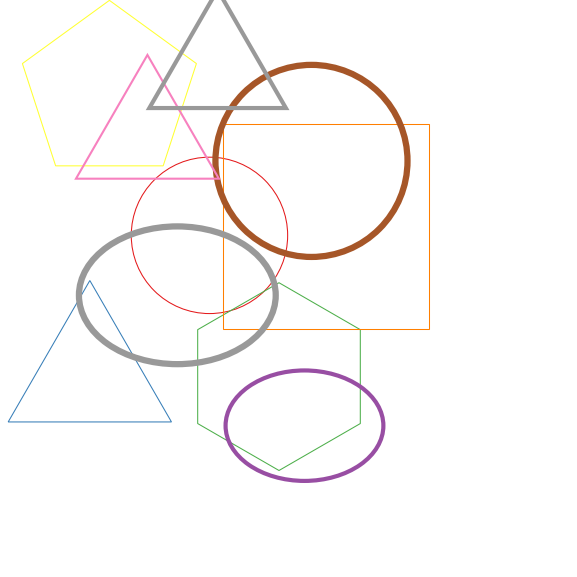[{"shape": "circle", "thickness": 0.5, "radius": 0.68, "center": [0.363, 0.592]}, {"shape": "triangle", "thickness": 0.5, "radius": 0.82, "center": [0.156, 0.35]}, {"shape": "hexagon", "thickness": 0.5, "radius": 0.81, "center": [0.483, 0.347]}, {"shape": "oval", "thickness": 2, "radius": 0.68, "center": [0.527, 0.262]}, {"shape": "square", "thickness": 0.5, "radius": 0.89, "center": [0.564, 0.607]}, {"shape": "pentagon", "thickness": 0.5, "radius": 0.79, "center": [0.189, 0.84]}, {"shape": "circle", "thickness": 3, "radius": 0.83, "center": [0.539, 0.721]}, {"shape": "triangle", "thickness": 1, "radius": 0.71, "center": [0.255, 0.761]}, {"shape": "triangle", "thickness": 2, "radius": 0.68, "center": [0.377, 0.88]}, {"shape": "oval", "thickness": 3, "radius": 0.85, "center": [0.307, 0.488]}]